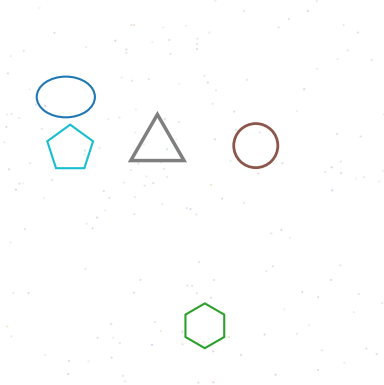[{"shape": "oval", "thickness": 1.5, "radius": 0.38, "center": [0.171, 0.748]}, {"shape": "hexagon", "thickness": 1.5, "radius": 0.29, "center": [0.532, 0.154]}, {"shape": "circle", "thickness": 2, "radius": 0.29, "center": [0.664, 0.622]}, {"shape": "triangle", "thickness": 2.5, "radius": 0.4, "center": [0.409, 0.623]}, {"shape": "pentagon", "thickness": 1.5, "radius": 0.31, "center": [0.182, 0.614]}]